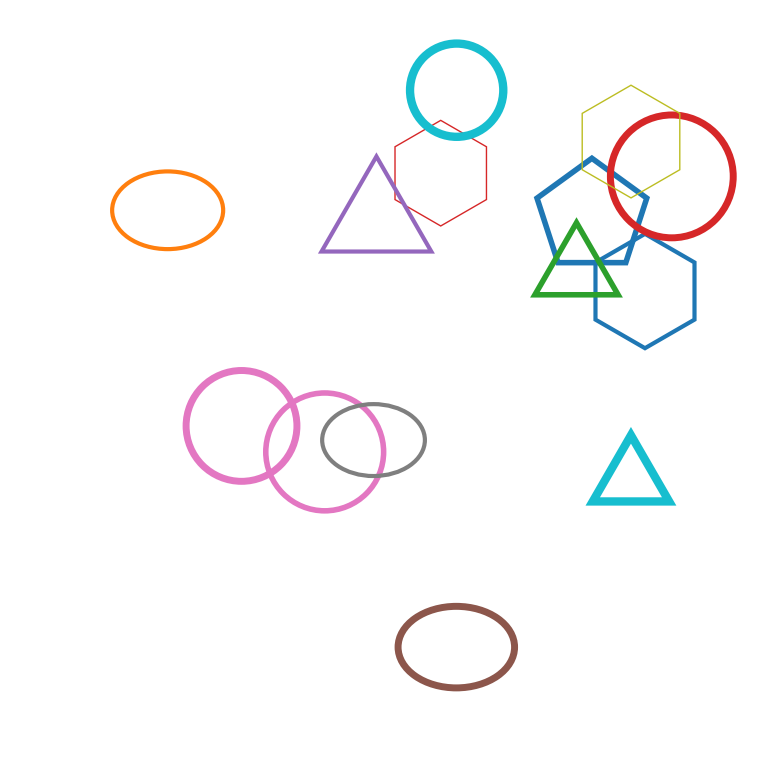[{"shape": "pentagon", "thickness": 2, "radius": 0.37, "center": [0.769, 0.72]}, {"shape": "hexagon", "thickness": 1.5, "radius": 0.37, "center": [0.838, 0.622]}, {"shape": "oval", "thickness": 1.5, "radius": 0.36, "center": [0.218, 0.727]}, {"shape": "triangle", "thickness": 2, "radius": 0.31, "center": [0.749, 0.648]}, {"shape": "circle", "thickness": 2.5, "radius": 0.4, "center": [0.872, 0.771]}, {"shape": "hexagon", "thickness": 0.5, "radius": 0.34, "center": [0.572, 0.775]}, {"shape": "triangle", "thickness": 1.5, "radius": 0.41, "center": [0.489, 0.714]}, {"shape": "oval", "thickness": 2.5, "radius": 0.38, "center": [0.593, 0.16]}, {"shape": "circle", "thickness": 2, "radius": 0.38, "center": [0.422, 0.413]}, {"shape": "circle", "thickness": 2.5, "radius": 0.36, "center": [0.314, 0.447]}, {"shape": "oval", "thickness": 1.5, "radius": 0.33, "center": [0.485, 0.428]}, {"shape": "hexagon", "thickness": 0.5, "radius": 0.37, "center": [0.819, 0.816]}, {"shape": "circle", "thickness": 3, "radius": 0.3, "center": [0.593, 0.883]}, {"shape": "triangle", "thickness": 3, "radius": 0.29, "center": [0.819, 0.377]}]